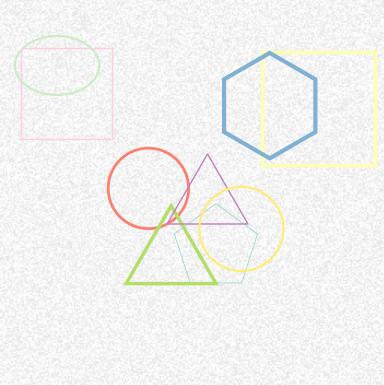[{"shape": "pentagon", "thickness": 0.5, "radius": 0.57, "center": [0.561, 0.357]}, {"shape": "square", "thickness": 2.5, "radius": 0.73, "center": [0.827, 0.718]}, {"shape": "circle", "thickness": 2, "radius": 0.52, "center": [0.385, 0.511]}, {"shape": "hexagon", "thickness": 3, "radius": 0.68, "center": [0.701, 0.726]}, {"shape": "triangle", "thickness": 2.5, "radius": 0.67, "center": [0.444, 0.331]}, {"shape": "square", "thickness": 1, "radius": 0.59, "center": [0.172, 0.757]}, {"shape": "triangle", "thickness": 1, "radius": 0.61, "center": [0.539, 0.479]}, {"shape": "oval", "thickness": 1.5, "radius": 0.55, "center": [0.148, 0.83]}, {"shape": "circle", "thickness": 1.5, "radius": 0.55, "center": [0.627, 0.405]}]